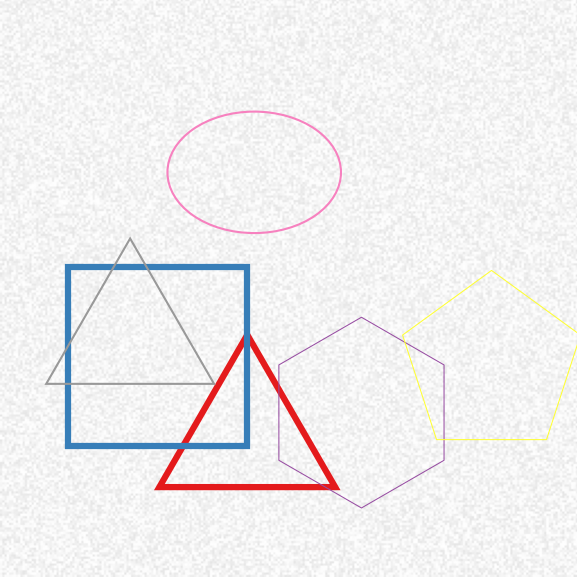[{"shape": "triangle", "thickness": 3, "radius": 0.88, "center": [0.428, 0.244]}, {"shape": "square", "thickness": 3, "radius": 0.78, "center": [0.273, 0.382]}, {"shape": "hexagon", "thickness": 0.5, "radius": 0.83, "center": [0.626, 0.285]}, {"shape": "pentagon", "thickness": 0.5, "radius": 0.81, "center": [0.851, 0.369]}, {"shape": "oval", "thickness": 1, "radius": 0.75, "center": [0.44, 0.701]}, {"shape": "triangle", "thickness": 1, "radius": 0.84, "center": [0.225, 0.418]}]